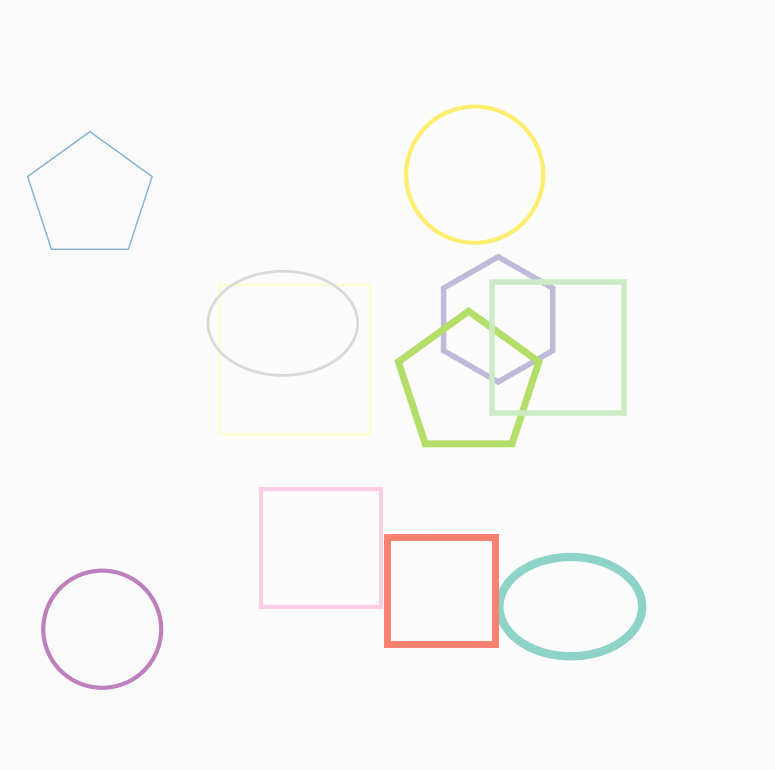[{"shape": "oval", "thickness": 3, "radius": 0.46, "center": [0.736, 0.212]}, {"shape": "square", "thickness": 0.5, "radius": 0.49, "center": [0.38, 0.533]}, {"shape": "hexagon", "thickness": 2, "radius": 0.41, "center": [0.643, 0.585]}, {"shape": "square", "thickness": 2.5, "radius": 0.35, "center": [0.569, 0.233]}, {"shape": "pentagon", "thickness": 0.5, "radius": 0.42, "center": [0.116, 0.745]}, {"shape": "pentagon", "thickness": 2.5, "radius": 0.48, "center": [0.605, 0.501]}, {"shape": "square", "thickness": 1.5, "radius": 0.38, "center": [0.414, 0.288]}, {"shape": "oval", "thickness": 1, "radius": 0.48, "center": [0.365, 0.58]}, {"shape": "circle", "thickness": 1.5, "radius": 0.38, "center": [0.132, 0.183]}, {"shape": "square", "thickness": 2, "radius": 0.43, "center": [0.72, 0.549]}, {"shape": "circle", "thickness": 1.5, "radius": 0.44, "center": [0.613, 0.773]}]